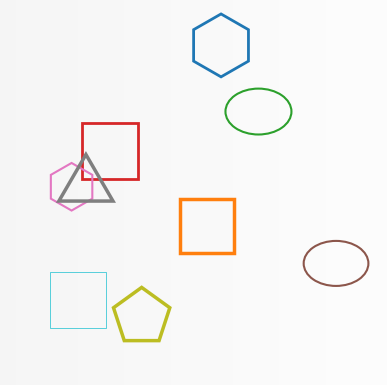[{"shape": "hexagon", "thickness": 2, "radius": 0.41, "center": [0.57, 0.882]}, {"shape": "square", "thickness": 2.5, "radius": 0.35, "center": [0.534, 0.413]}, {"shape": "oval", "thickness": 1.5, "radius": 0.43, "center": [0.667, 0.71]}, {"shape": "square", "thickness": 2, "radius": 0.36, "center": [0.283, 0.608]}, {"shape": "oval", "thickness": 1.5, "radius": 0.42, "center": [0.867, 0.316]}, {"shape": "hexagon", "thickness": 1.5, "radius": 0.31, "center": [0.185, 0.515]}, {"shape": "triangle", "thickness": 2.5, "radius": 0.4, "center": [0.222, 0.518]}, {"shape": "pentagon", "thickness": 2.5, "radius": 0.38, "center": [0.366, 0.177]}, {"shape": "square", "thickness": 0.5, "radius": 0.36, "center": [0.202, 0.22]}]